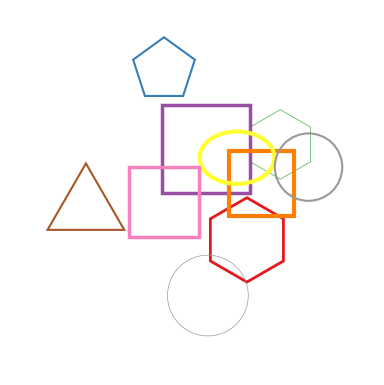[{"shape": "hexagon", "thickness": 2, "radius": 0.55, "center": [0.641, 0.377]}, {"shape": "pentagon", "thickness": 1.5, "radius": 0.42, "center": [0.426, 0.819]}, {"shape": "hexagon", "thickness": 0.5, "radius": 0.45, "center": [0.728, 0.625]}, {"shape": "square", "thickness": 2.5, "radius": 0.57, "center": [0.535, 0.613]}, {"shape": "square", "thickness": 3, "radius": 0.42, "center": [0.679, 0.524]}, {"shape": "oval", "thickness": 3, "radius": 0.49, "center": [0.615, 0.59]}, {"shape": "triangle", "thickness": 1.5, "radius": 0.58, "center": [0.223, 0.46]}, {"shape": "square", "thickness": 2.5, "radius": 0.46, "center": [0.426, 0.475]}, {"shape": "circle", "thickness": 0.5, "radius": 0.52, "center": [0.54, 0.232]}, {"shape": "circle", "thickness": 1.5, "radius": 0.44, "center": [0.801, 0.566]}]